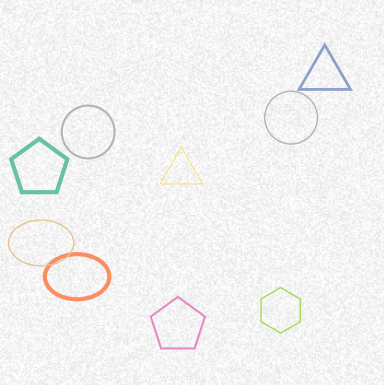[{"shape": "pentagon", "thickness": 3, "radius": 0.38, "center": [0.102, 0.563]}, {"shape": "oval", "thickness": 3, "radius": 0.42, "center": [0.2, 0.281]}, {"shape": "triangle", "thickness": 2, "radius": 0.39, "center": [0.844, 0.806]}, {"shape": "pentagon", "thickness": 1.5, "radius": 0.37, "center": [0.462, 0.155]}, {"shape": "hexagon", "thickness": 1, "radius": 0.29, "center": [0.729, 0.194]}, {"shape": "triangle", "thickness": 0.5, "radius": 0.32, "center": [0.471, 0.554]}, {"shape": "oval", "thickness": 1, "radius": 0.42, "center": [0.107, 0.369]}, {"shape": "circle", "thickness": 1.5, "radius": 0.34, "center": [0.229, 0.657]}, {"shape": "circle", "thickness": 1, "radius": 0.34, "center": [0.756, 0.694]}]